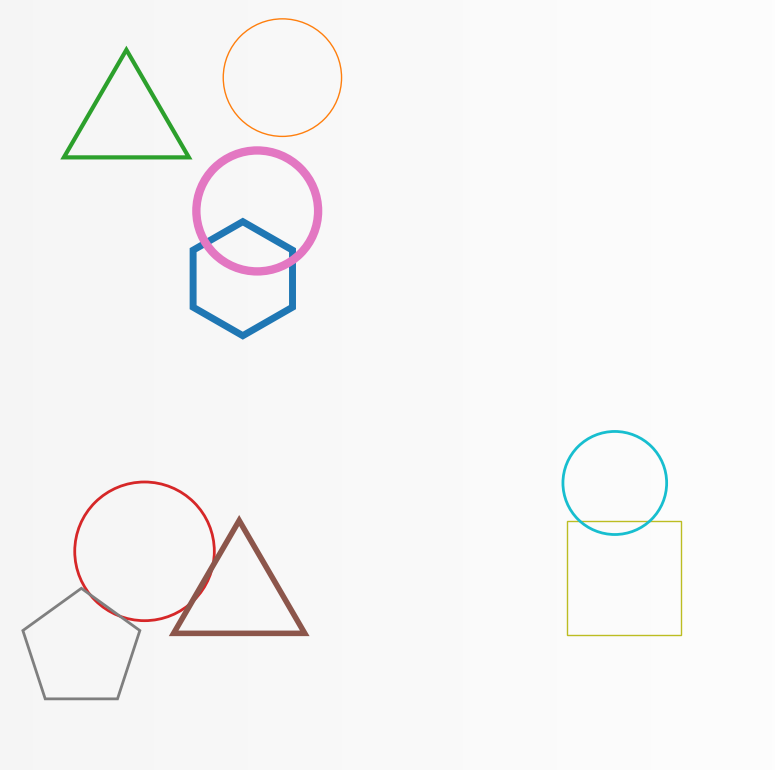[{"shape": "hexagon", "thickness": 2.5, "radius": 0.37, "center": [0.313, 0.638]}, {"shape": "circle", "thickness": 0.5, "radius": 0.38, "center": [0.364, 0.899]}, {"shape": "triangle", "thickness": 1.5, "radius": 0.47, "center": [0.163, 0.842]}, {"shape": "circle", "thickness": 1, "radius": 0.45, "center": [0.186, 0.284]}, {"shape": "triangle", "thickness": 2, "radius": 0.49, "center": [0.309, 0.226]}, {"shape": "circle", "thickness": 3, "radius": 0.39, "center": [0.332, 0.726]}, {"shape": "pentagon", "thickness": 1, "radius": 0.4, "center": [0.105, 0.157]}, {"shape": "square", "thickness": 0.5, "radius": 0.37, "center": [0.806, 0.249]}, {"shape": "circle", "thickness": 1, "radius": 0.33, "center": [0.793, 0.373]}]